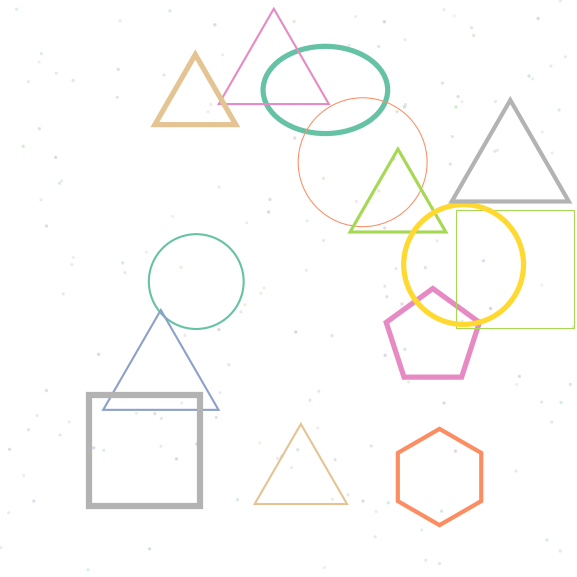[{"shape": "circle", "thickness": 1, "radius": 0.41, "center": [0.34, 0.512]}, {"shape": "oval", "thickness": 2.5, "radius": 0.54, "center": [0.563, 0.843]}, {"shape": "circle", "thickness": 0.5, "radius": 0.56, "center": [0.628, 0.718]}, {"shape": "hexagon", "thickness": 2, "radius": 0.42, "center": [0.761, 0.173]}, {"shape": "triangle", "thickness": 1, "radius": 0.58, "center": [0.279, 0.347]}, {"shape": "triangle", "thickness": 1, "radius": 0.55, "center": [0.474, 0.874]}, {"shape": "pentagon", "thickness": 2.5, "radius": 0.42, "center": [0.749, 0.415]}, {"shape": "triangle", "thickness": 1.5, "radius": 0.48, "center": [0.689, 0.645]}, {"shape": "square", "thickness": 0.5, "radius": 0.51, "center": [0.891, 0.533]}, {"shape": "circle", "thickness": 2.5, "radius": 0.52, "center": [0.803, 0.541]}, {"shape": "triangle", "thickness": 1, "radius": 0.46, "center": [0.521, 0.173]}, {"shape": "triangle", "thickness": 2.5, "radius": 0.4, "center": [0.338, 0.824]}, {"shape": "triangle", "thickness": 2, "radius": 0.59, "center": [0.884, 0.709]}, {"shape": "square", "thickness": 3, "radius": 0.48, "center": [0.25, 0.218]}]